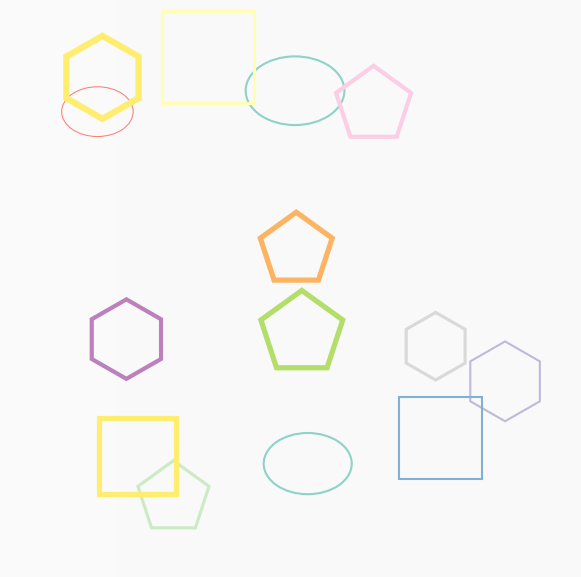[{"shape": "oval", "thickness": 1, "radius": 0.38, "center": [0.529, 0.196]}, {"shape": "oval", "thickness": 1, "radius": 0.42, "center": [0.508, 0.842]}, {"shape": "square", "thickness": 1.5, "radius": 0.4, "center": [0.357, 0.9]}, {"shape": "hexagon", "thickness": 1, "radius": 0.35, "center": [0.869, 0.339]}, {"shape": "oval", "thickness": 0.5, "radius": 0.31, "center": [0.168, 0.806]}, {"shape": "square", "thickness": 1, "radius": 0.36, "center": [0.758, 0.241]}, {"shape": "pentagon", "thickness": 2.5, "radius": 0.32, "center": [0.51, 0.567]}, {"shape": "pentagon", "thickness": 2.5, "radius": 0.37, "center": [0.519, 0.422]}, {"shape": "pentagon", "thickness": 2, "radius": 0.34, "center": [0.643, 0.817]}, {"shape": "hexagon", "thickness": 1.5, "radius": 0.29, "center": [0.75, 0.4]}, {"shape": "hexagon", "thickness": 2, "radius": 0.34, "center": [0.217, 0.412]}, {"shape": "pentagon", "thickness": 1.5, "radius": 0.32, "center": [0.298, 0.137]}, {"shape": "square", "thickness": 2.5, "radius": 0.33, "center": [0.236, 0.209]}, {"shape": "hexagon", "thickness": 3, "radius": 0.36, "center": [0.176, 0.865]}]